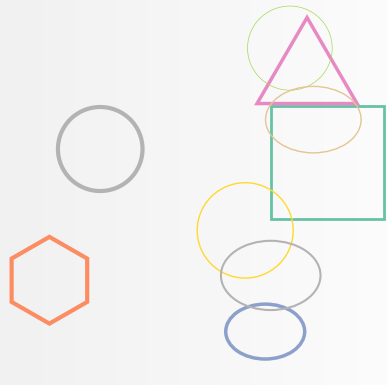[{"shape": "square", "thickness": 2, "radius": 0.73, "center": [0.845, 0.577]}, {"shape": "hexagon", "thickness": 3, "radius": 0.56, "center": [0.128, 0.272]}, {"shape": "oval", "thickness": 2.5, "radius": 0.51, "center": [0.684, 0.139]}, {"shape": "triangle", "thickness": 2.5, "radius": 0.74, "center": [0.792, 0.806]}, {"shape": "circle", "thickness": 0.5, "radius": 0.55, "center": [0.748, 0.875]}, {"shape": "circle", "thickness": 1, "radius": 0.62, "center": [0.633, 0.402]}, {"shape": "oval", "thickness": 1, "radius": 0.62, "center": [0.809, 0.689]}, {"shape": "circle", "thickness": 3, "radius": 0.55, "center": [0.259, 0.613]}, {"shape": "oval", "thickness": 1.5, "radius": 0.64, "center": [0.699, 0.285]}]